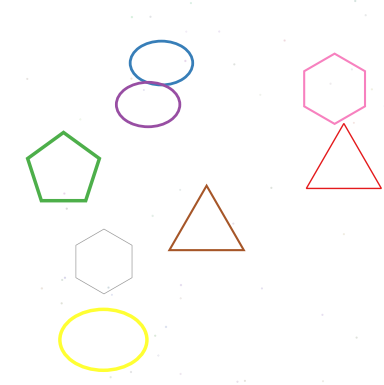[{"shape": "triangle", "thickness": 1, "radius": 0.56, "center": [0.893, 0.567]}, {"shape": "oval", "thickness": 2, "radius": 0.41, "center": [0.419, 0.836]}, {"shape": "pentagon", "thickness": 2.5, "radius": 0.49, "center": [0.165, 0.558]}, {"shape": "oval", "thickness": 2, "radius": 0.41, "center": [0.385, 0.728]}, {"shape": "oval", "thickness": 2.5, "radius": 0.57, "center": [0.269, 0.117]}, {"shape": "triangle", "thickness": 1.5, "radius": 0.56, "center": [0.537, 0.406]}, {"shape": "hexagon", "thickness": 1.5, "radius": 0.46, "center": [0.869, 0.769]}, {"shape": "hexagon", "thickness": 0.5, "radius": 0.42, "center": [0.27, 0.321]}]